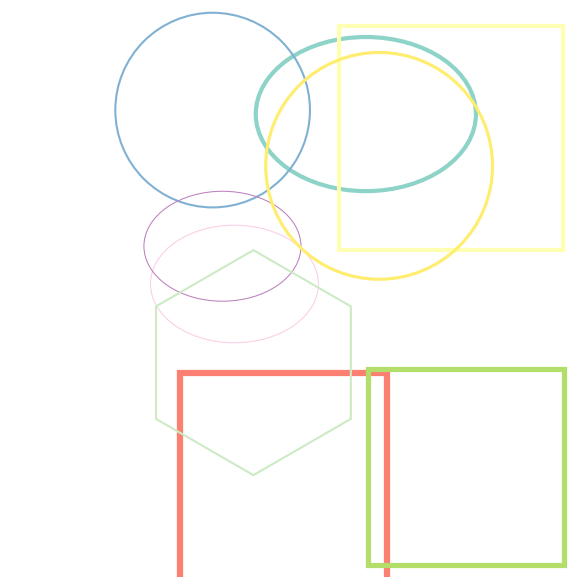[{"shape": "oval", "thickness": 2, "radius": 0.95, "center": [0.633, 0.802]}, {"shape": "square", "thickness": 2, "radius": 0.97, "center": [0.781, 0.76]}, {"shape": "square", "thickness": 3, "radius": 0.89, "center": [0.49, 0.174]}, {"shape": "circle", "thickness": 1, "radius": 0.84, "center": [0.368, 0.809]}, {"shape": "square", "thickness": 2.5, "radius": 0.85, "center": [0.808, 0.191]}, {"shape": "oval", "thickness": 0.5, "radius": 0.73, "center": [0.406, 0.507]}, {"shape": "oval", "thickness": 0.5, "radius": 0.68, "center": [0.385, 0.573]}, {"shape": "hexagon", "thickness": 1, "radius": 0.97, "center": [0.439, 0.371]}, {"shape": "circle", "thickness": 1.5, "radius": 0.98, "center": [0.657, 0.712]}]